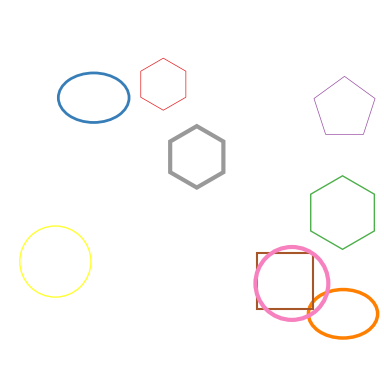[{"shape": "hexagon", "thickness": 0.5, "radius": 0.34, "center": [0.424, 0.781]}, {"shape": "oval", "thickness": 2, "radius": 0.46, "center": [0.243, 0.746]}, {"shape": "hexagon", "thickness": 1, "radius": 0.48, "center": [0.89, 0.448]}, {"shape": "pentagon", "thickness": 0.5, "radius": 0.42, "center": [0.895, 0.718]}, {"shape": "oval", "thickness": 2.5, "radius": 0.45, "center": [0.891, 0.185]}, {"shape": "circle", "thickness": 1, "radius": 0.46, "center": [0.144, 0.321]}, {"shape": "square", "thickness": 1.5, "radius": 0.36, "center": [0.74, 0.27]}, {"shape": "circle", "thickness": 3, "radius": 0.47, "center": [0.758, 0.264]}, {"shape": "hexagon", "thickness": 3, "radius": 0.4, "center": [0.511, 0.593]}]